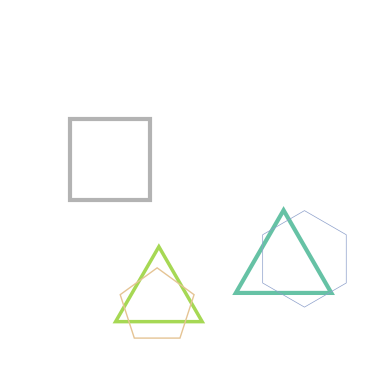[{"shape": "triangle", "thickness": 3, "radius": 0.72, "center": [0.737, 0.311]}, {"shape": "hexagon", "thickness": 0.5, "radius": 0.63, "center": [0.791, 0.328]}, {"shape": "triangle", "thickness": 2.5, "radius": 0.65, "center": [0.413, 0.229]}, {"shape": "pentagon", "thickness": 1, "radius": 0.5, "center": [0.408, 0.203]}, {"shape": "square", "thickness": 3, "radius": 0.52, "center": [0.286, 0.586]}]